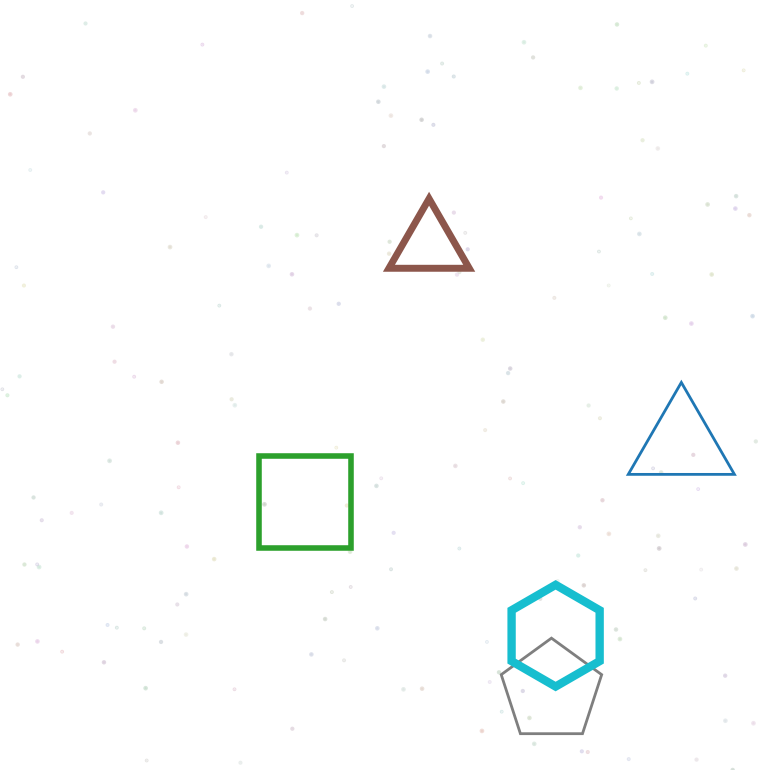[{"shape": "triangle", "thickness": 1, "radius": 0.4, "center": [0.885, 0.424]}, {"shape": "square", "thickness": 2, "radius": 0.3, "center": [0.396, 0.348]}, {"shape": "triangle", "thickness": 2.5, "radius": 0.3, "center": [0.557, 0.682]}, {"shape": "pentagon", "thickness": 1, "radius": 0.34, "center": [0.716, 0.103]}, {"shape": "hexagon", "thickness": 3, "radius": 0.33, "center": [0.722, 0.174]}]